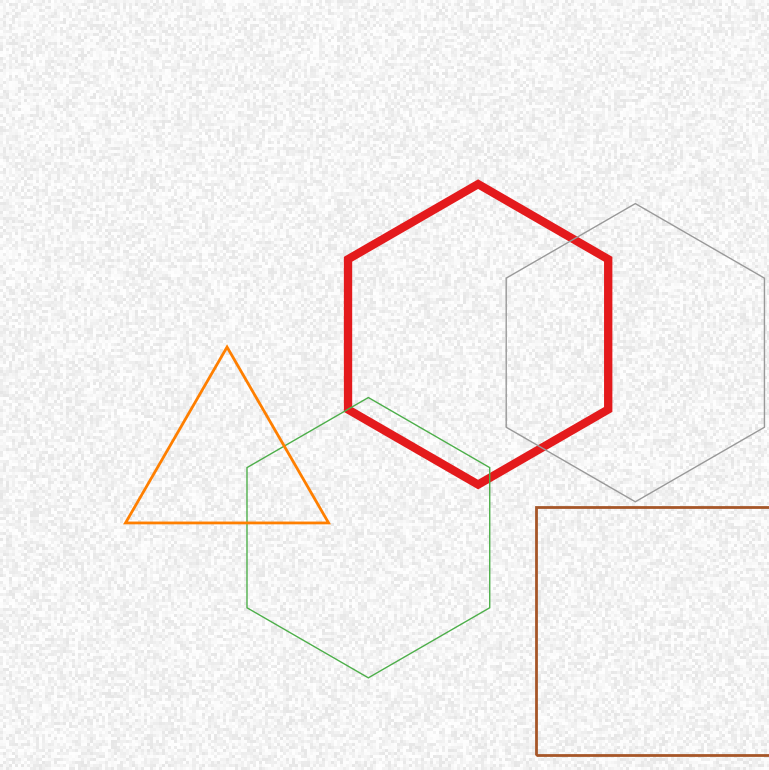[{"shape": "hexagon", "thickness": 3, "radius": 0.98, "center": [0.621, 0.566]}, {"shape": "hexagon", "thickness": 0.5, "radius": 0.91, "center": [0.478, 0.302]}, {"shape": "triangle", "thickness": 1, "radius": 0.76, "center": [0.295, 0.397]}, {"shape": "square", "thickness": 1, "radius": 0.8, "center": [0.856, 0.18]}, {"shape": "hexagon", "thickness": 0.5, "radius": 0.97, "center": [0.825, 0.542]}]